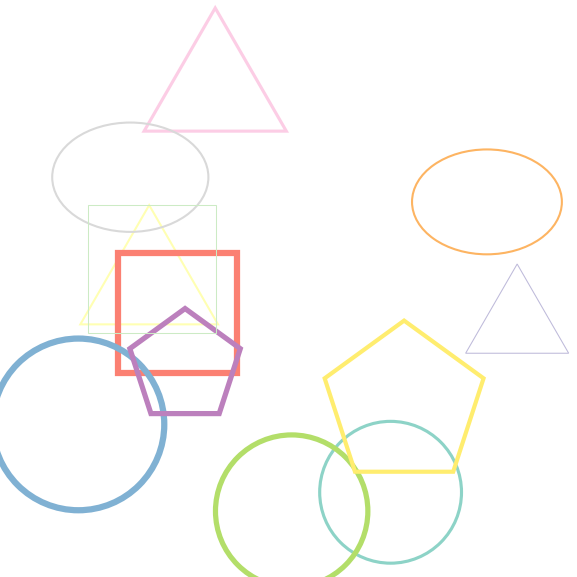[{"shape": "circle", "thickness": 1.5, "radius": 0.61, "center": [0.676, 0.147]}, {"shape": "triangle", "thickness": 1, "radius": 0.69, "center": [0.258, 0.506]}, {"shape": "triangle", "thickness": 0.5, "radius": 0.52, "center": [0.896, 0.439]}, {"shape": "square", "thickness": 3, "radius": 0.52, "center": [0.307, 0.457]}, {"shape": "circle", "thickness": 3, "radius": 0.74, "center": [0.136, 0.264]}, {"shape": "oval", "thickness": 1, "radius": 0.65, "center": [0.843, 0.65]}, {"shape": "circle", "thickness": 2.5, "radius": 0.66, "center": [0.505, 0.114]}, {"shape": "triangle", "thickness": 1.5, "radius": 0.71, "center": [0.373, 0.843]}, {"shape": "oval", "thickness": 1, "radius": 0.68, "center": [0.226, 0.692]}, {"shape": "pentagon", "thickness": 2.5, "radius": 0.5, "center": [0.32, 0.364]}, {"shape": "square", "thickness": 0.5, "radius": 0.56, "center": [0.263, 0.533]}, {"shape": "pentagon", "thickness": 2, "radius": 0.72, "center": [0.7, 0.299]}]